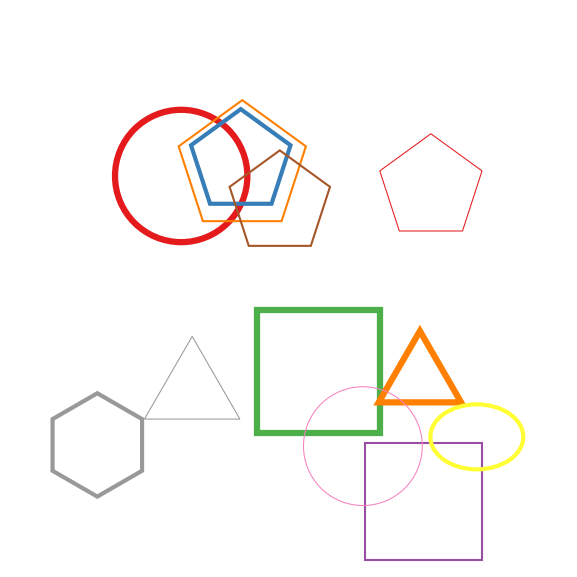[{"shape": "circle", "thickness": 3, "radius": 0.57, "center": [0.314, 0.694]}, {"shape": "pentagon", "thickness": 0.5, "radius": 0.47, "center": [0.746, 0.674]}, {"shape": "pentagon", "thickness": 2, "radius": 0.45, "center": [0.417, 0.72]}, {"shape": "square", "thickness": 3, "radius": 0.53, "center": [0.551, 0.356]}, {"shape": "square", "thickness": 1, "radius": 0.51, "center": [0.734, 0.131]}, {"shape": "triangle", "thickness": 3, "radius": 0.41, "center": [0.727, 0.344]}, {"shape": "pentagon", "thickness": 1, "radius": 0.58, "center": [0.419, 0.71]}, {"shape": "oval", "thickness": 2, "radius": 0.4, "center": [0.826, 0.243]}, {"shape": "pentagon", "thickness": 1, "radius": 0.46, "center": [0.484, 0.647]}, {"shape": "circle", "thickness": 0.5, "radius": 0.51, "center": [0.628, 0.227]}, {"shape": "hexagon", "thickness": 2, "radius": 0.45, "center": [0.168, 0.229]}, {"shape": "triangle", "thickness": 0.5, "radius": 0.48, "center": [0.333, 0.321]}]